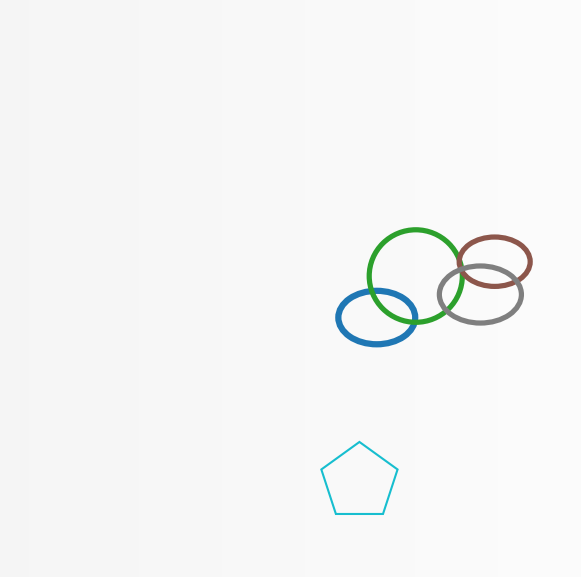[{"shape": "oval", "thickness": 3, "radius": 0.33, "center": [0.648, 0.449]}, {"shape": "circle", "thickness": 2.5, "radius": 0.4, "center": [0.715, 0.521]}, {"shape": "oval", "thickness": 2.5, "radius": 0.31, "center": [0.851, 0.546]}, {"shape": "oval", "thickness": 2.5, "radius": 0.35, "center": [0.826, 0.489]}, {"shape": "pentagon", "thickness": 1, "radius": 0.34, "center": [0.618, 0.165]}]